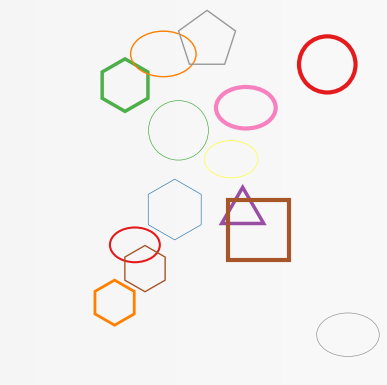[{"shape": "circle", "thickness": 3, "radius": 0.36, "center": [0.845, 0.833]}, {"shape": "oval", "thickness": 1.5, "radius": 0.32, "center": [0.348, 0.364]}, {"shape": "hexagon", "thickness": 0.5, "radius": 0.39, "center": [0.451, 0.456]}, {"shape": "hexagon", "thickness": 2.5, "radius": 0.34, "center": [0.323, 0.779]}, {"shape": "circle", "thickness": 0.5, "radius": 0.39, "center": [0.461, 0.661]}, {"shape": "triangle", "thickness": 2.5, "radius": 0.31, "center": [0.626, 0.451]}, {"shape": "oval", "thickness": 1, "radius": 0.42, "center": [0.422, 0.86]}, {"shape": "hexagon", "thickness": 2, "radius": 0.29, "center": [0.296, 0.214]}, {"shape": "oval", "thickness": 0.5, "radius": 0.35, "center": [0.597, 0.586]}, {"shape": "square", "thickness": 3, "radius": 0.39, "center": [0.667, 0.402]}, {"shape": "hexagon", "thickness": 1, "radius": 0.3, "center": [0.374, 0.302]}, {"shape": "oval", "thickness": 3, "radius": 0.39, "center": [0.634, 0.72]}, {"shape": "oval", "thickness": 0.5, "radius": 0.4, "center": [0.898, 0.131]}, {"shape": "pentagon", "thickness": 1, "radius": 0.39, "center": [0.534, 0.896]}]